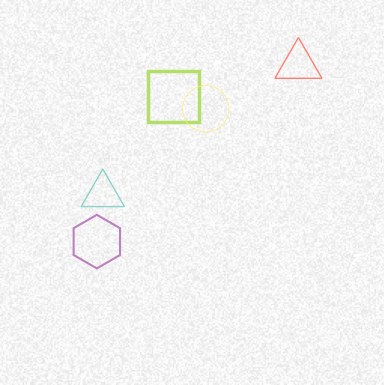[{"shape": "triangle", "thickness": 1, "radius": 0.32, "center": [0.267, 0.496]}, {"shape": "triangle", "thickness": 1, "radius": 0.35, "center": [0.775, 0.832]}, {"shape": "square", "thickness": 2.5, "radius": 0.33, "center": [0.451, 0.749]}, {"shape": "hexagon", "thickness": 1.5, "radius": 0.35, "center": [0.252, 0.372]}, {"shape": "circle", "thickness": 0.5, "radius": 0.3, "center": [0.534, 0.717]}]